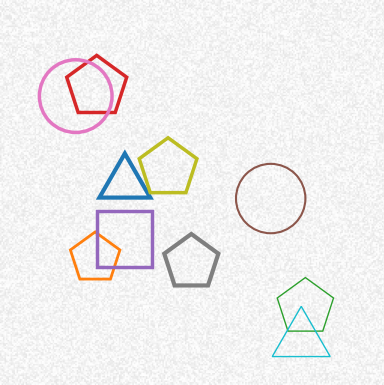[{"shape": "triangle", "thickness": 3, "radius": 0.38, "center": [0.324, 0.525]}, {"shape": "pentagon", "thickness": 2, "radius": 0.34, "center": [0.247, 0.33]}, {"shape": "pentagon", "thickness": 1, "radius": 0.38, "center": [0.793, 0.202]}, {"shape": "pentagon", "thickness": 2.5, "radius": 0.41, "center": [0.251, 0.774]}, {"shape": "square", "thickness": 2.5, "radius": 0.36, "center": [0.323, 0.379]}, {"shape": "circle", "thickness": 1.5, "radius": 0.45, "center": [0.703, 0.484]}, {"shape": "circle", "thickness": 2.5, "radius": 0.47, "center": [0.197, 0.75]}, {"shape": "pentagon", "thickness": 3, "radius": 0.37, "center": [0.497, 0.318]}, {"shape": "pentagon", "thickness": 2.5, "radius": 0.39, "center": [0.437, 0.563]}, {"shape": "triangle", "thickness": 1, "radius": 0.43, "center": [0.782, 0.117]}]